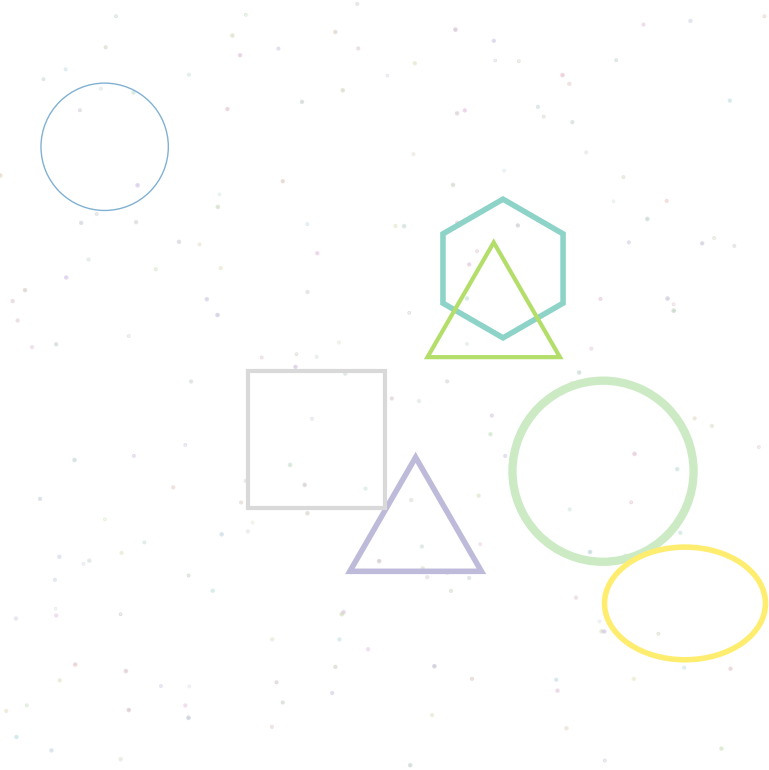[{"shape": "hexagon", "thickness": 2, "radius": 0.45, "center": [0.653, 0.651]}, {"shape": "triangle", "thickness": 2, "radius": 0.49, "center": [0.54, 0.307]}, {"shape": "circle", "thickness": 0.5, "radius": 0.41, "center": [0.136, 0.809]}, {"shape": "triangle", "thickness": 1.5, "radius": 0.5, "center": [0.641, 0.586]}, {"shape": "square", "thickness": 1.5, "radius": 0.45, "center": [0.411, 0.429]}, {"shape": "circle", "thickness": 3, "radius": 0.59, "center": [0.783, 0.388]}, {"shape": "oval", "thickness": 2, "radius": 0.52, "center": [0.89, 0.216]}]